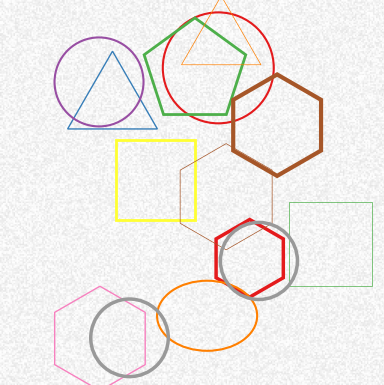[{"shape": "circle", "thickness": 1.5, "radius": 0.72, "center": [0.567, 0.824]}, {"shape": "hexagon", "thickness": 2.5, "radius": 0.5, "center": [0.649, 0.329]}, {"shape": "triangle", "thickness": 1, "radius": 0.67, "center": [0.292, 0.732]}, {"shape": "square", "thickness": 0.5, "radius": 0.54, "center": [0.858, 0.366]}, {"shape": "pentagon", "thickness": 2, "radius": 0.69, "center": [0.506, 0.815]}, {"shape": "circle", "thickness": 1.5, "radius": 0.58, "center": [0.257, 0.787]}, {"shape": "oval", "thickness": 1.5, "radius": 0.65, "center": [0.538, 0.18]}, {"shape": "triangle", "thickness": 0.5, "radius": 0.6, "center": [0.575, 0.891]}, {"shape": "square", "thickness": 2, "radius": 0.52, "center": [0.405, 0.532]}, {"shape": "hexagon", "thickness": 0.5, "radius": 0.69, "center": [0.587, 0.489]}, {"shape": "hexagon", "thickness": 3, "radius": 0.66, "center": [0.72, 0.675]}, {"shape": "hexagon", "thickness": 1, "radius": 0.68, "center": [0.26, 0.121]}, {"shape": "circle", "thickness": 2.5, "radius": 0.5, "center": [0.336, 0.123]}, {"shape": "circle", "thickness": 2.5, "radius": 0.5, "center": [0.673, 0.322]}]